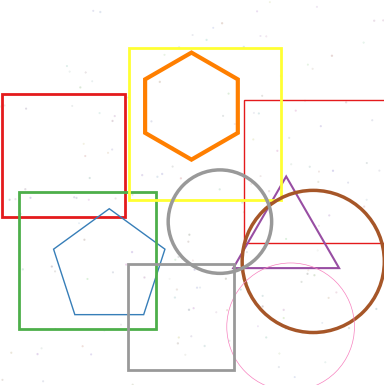[{"shape": "square", "thickness": 1, "radius": 0.93, "center": [0.819, 0.554]}, {"shape": "square", "thickness": 2, "radius": 0.8, "center": [0.165, 0.597]}, {"shape": "pentagon", "thickness": 1, "radius": 0.76, "center": [0.284, 0.306]}, {"shape": "square", "thickness": 2, "radius": 0.89, "center": [0.227, 0.323]}, {"shape": "triangle", "thickness": 1.5, "radius": 0.79, "center": [0.743, 0.383]}, {"shape": "hexagon", "thickness": 3, "radius": 0.7, "center": [0.497, 0.724]}, {"shape": "square", "thickness": 2, "radius": 0.99, "center": [0.532, 0.678]}, {"shape": "circle", "thickness": 2.5, "radius": 0.92, "center": [0.814, 0.321]}, {"shape": "circle", "thickness": 0.5, "radius": 0.83, "center": [0.755, 0.151]}, {"shape": "circle", "thickness": 2.5, "radius": 0.67, "center": [0.571, 0.424]}, {"shape": "square", "thickness": 2, "radius": 0.69, "center": [0.47, 0.177]}]